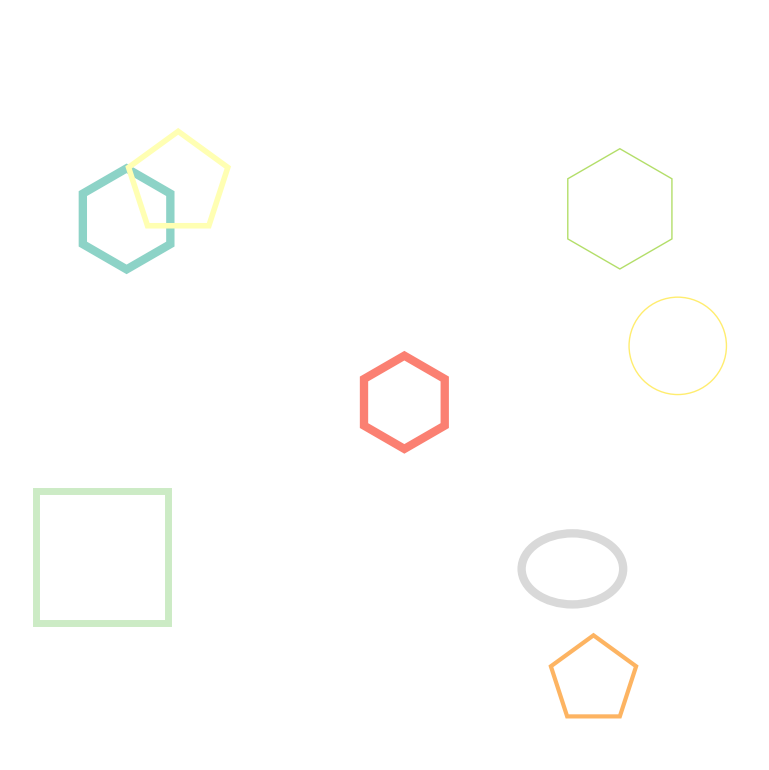[{"shape": "hexagon", "thickness": 3, "radius": 0.33, "center": [0.164, 0.716]}, {"shape": "pentagon", "thickness": 2, "radius": 0.34, "center": [0.231, 0.762]}, {"shape": "hexagon", "thickness": 3, "radius": 0.3, "center": [0.525, 0.478]}, {"shape": "pentagon", "thickness": 1.5, "radius": 0.29, "center": [0.771, 0.117]}, {"shape": "hexagon", "thickness": 0.5, "radius": 0.39, "center": [0.805, 0.729]}, {"shape": "oval", "thickness": 3, "radius": 0.33, "center": [0.743, 0.261]}, {"shape": "square", "thickness": 2.5, "radius": 0.43, "center": [0.132, 0.276]}, {"shape": "circle", "thickness": 0.5, "radius": 0.32, "center": [0.88, 0.551]}]